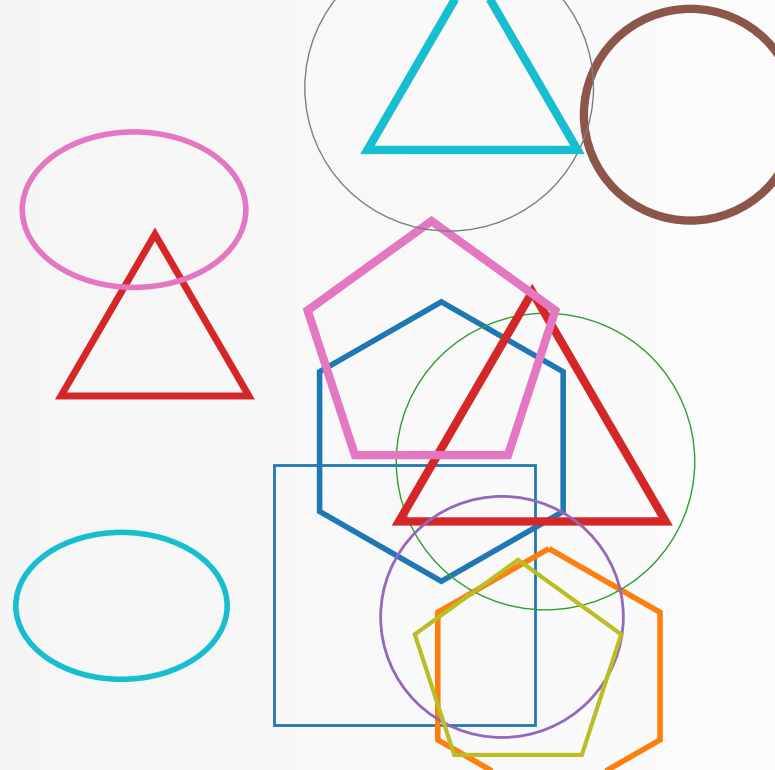[{"shape": "hexagon", "thickness": 2, "radius": 0.91, "center": [0.57, 0.427]}, {"shape": "square", "thickness": 1, "radius": 0.84, "center": [0.522, 0.227]}, {"shape": "hexagon", "thickness": 2, "radius": 0.83, "center": [0.708, 0.122]}, {"shape": "circle", "thickness": 0.5, "radius": 0.96, "center": [0.704, 0.401]}, {"shape": "triangle", "thickness": 3, "radius": 0.99, "center": [0.687, 0.422]}, {"shape": "triangle", "thickness": 2.5, "radius": 0.7, "center": [0.2, 0.556]}, {"shape": "circle", "thickness": 1, "radius": 0.78, "center": [0.648, 0.199]}, {"shape": "circle", "thickness": 3, "radius": 0.69, "center": [0.891, 0.851]}, {"shape": "pentagon", "thickness": 3, "radius": 0.84, "center": [0.557, 0.545]}, {"shape": "oval", "thickness": 2, "radius": 0.72, "center": [0.173, 0.728]}, {"shape": "circle", "thickness": 0.5, "radius": 0.93, "center": [0.58, 0.886]}, {"shape": "pentagon", "thickness": 1.5, "radius": 0.7, "center": [0.668, 0.133]}, {"shape": "triangle", "thickness": 3, "radius": 0.78, "center": [0.61, 0.884]}, {"shape": "oval", "thickness": 2, "radius": 0.68, "center": [0.157, 0.213]}]